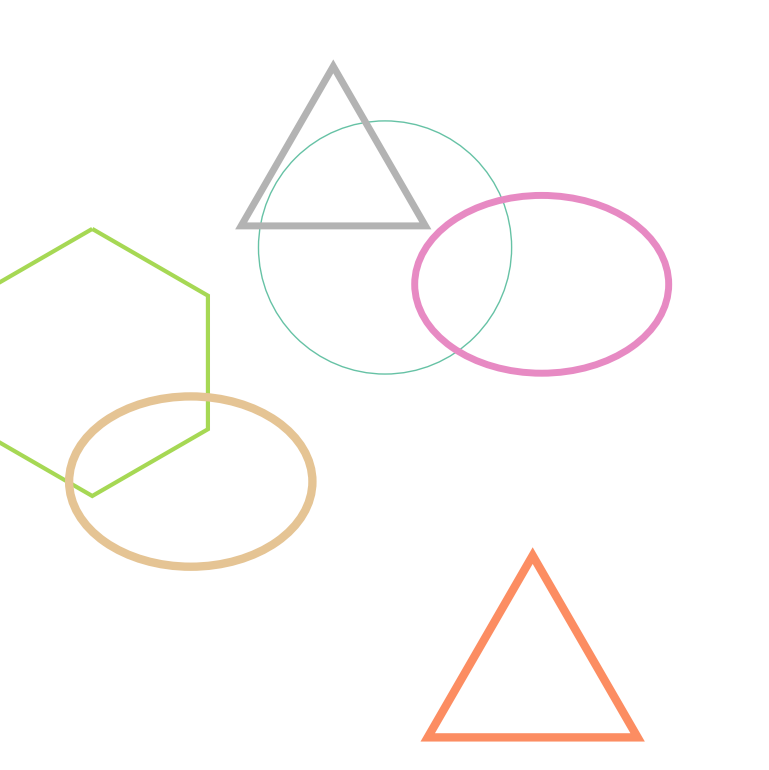[{"shape": "circle", "thickness": 0.5, "radius": 0.82, "center": [0.5, 0.679]}, {"shape": "triangle", "thickness": 3, "radius": 0.79, "center": [0.692, 0.121]}, {"shape": "oval", "thickness": 2.5, "radius": 0.82, "center": [0.704, 0.631]}, {"shape": "hexagon", "thickness": 1.5, "radius": 0.87, "center": [0.12, 0.529]}, {"shape": "oval", "thickness": 3, "radius": 0.79, "center": [0.248, 0.375]}, {"shape": "triangle", "thickness": 2.5, "radius": 0.69, "center": [0.433, 0.776]}]